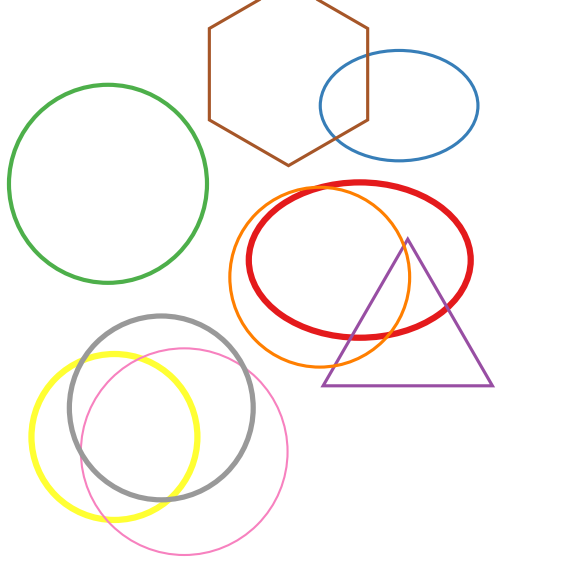[{"shape": "oval", "thickness": 3, "radius": 0.96, "center": [0.623, 0.549]}, {"shape": "oval", "thickness": 1.5, "radius": 0.68, "center": [0.691, 0.816]}, {"shape": "circle", "thickness": 2, "radius": 0.86, "center": [0.187, 0.681]}, {"shape": "triangle", "thickness": 1.5, "radius": 0.85, "center": [0.706, 0.416]}, {"shape": "circle", "thickness": 1.5, "radius": 0.78, "center": [0.554, 0.519]}, {"shape": "circle", "thickness": 3, "radius": 0.72, "center": [0.198, 0.242]}, {"shape": "hexagon", "thickness": 1.5, "radius": 0.79, "center": [0.5, 0.871]}, {"shape": "circle", "thickness": 1, "radius": 0.89, "center": [0.319, 0.217]}, {"shape": "circle", "thickness": 2.5, "radius": 0.8, "center": [0.279, 0.293]}]